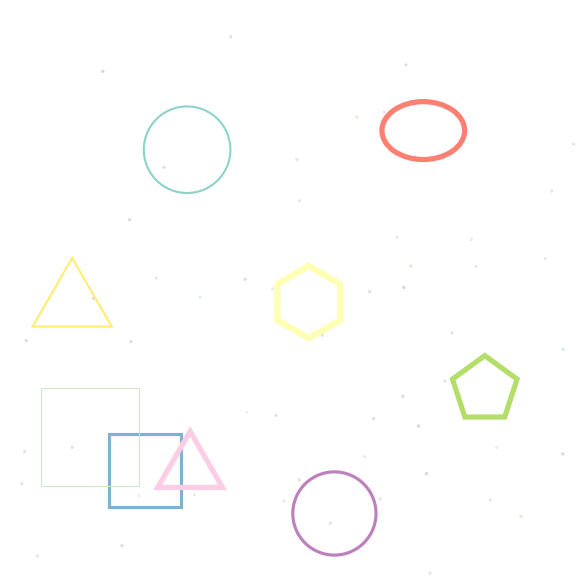[{"shape": "circle", "thickness": 1, "radius": 0.37, "center": [0.324, 0.74]}, {"shape": "hexagon", "thickness": 3, "radius": 0.31, "center": [0.535, 0.476]}, {"shape": "oval", "thickness": 2.5, "radius": 0.36, "center": [0.733, 0.773]}, {"shape": "square", "thickness": 1.5, "radius": 0.31, "center": [0.251, 0.184]}, {"shape": "pentagon", "thickness": 2.5, "radius": 0.29, "center": [0.839, 0.325]}, {"shape": "triangle", "thickness": 2.5, "radius": 0.32, "center": [0.329, 0.188]}, {"shape": "circle", "thickness": 1.5, "radius": 0.36, "center": [0.579, 0.11]}, {"shape": "square", "thickness": 0.5, "radius": 0.42, "center": [0.155, 0.242]}, {"shape": "triangle", "thickness": 1, "radius": 0.4, "center": [0.125, 0.473]}]